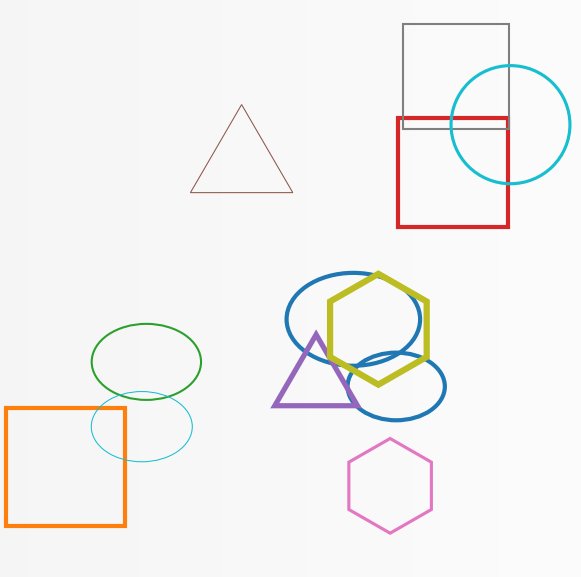[{"shape": "oval", "thickness": 2, "radius": 0.42, "center": [0.682, 0.33]}, {"shape": "oval", "thickness": 2, "radius": 0.57, "center": [0.608, 0.446]}, {"shape": "square", "thickness": 2, "radius": 0.51, "center": [0.112, 0.191]}, {"shape": "oval", "thickness": 1, "radius": 0.47, "center": [0.252, 0.373]}, {"shape": "square", "thickness": 2, "radius": 0.47, "center": [0.779, 0.701]}, {"shape": "triangle", "thickness": 2.5, "radius": 0.41, "center": [0.544, 0.338]}, {"shape": "triangle", "thickness": 0.5, "radius": 0.51, "center": [0.416, 0.716]}, {"shape": "hexagon", "thickness": 1.5, "radius": 0.41, "center": [0.671, 0.158]}, {"shape": "square", "thickness": 1, "radius": 0.45, "center": [0.785, 0.866]}, {"shape": "hexagon", "thickness": 3, "radius": 0.48, "center": [0.651, 0.429]}, {"shape": "oval", "thickness": 0.5, "radius": 0.43, "center": [0.244, 0.26]}, {"shape": "circle", "thickness": 1.5, "radius": 0.51, "center": [0.878, 0.783]}]